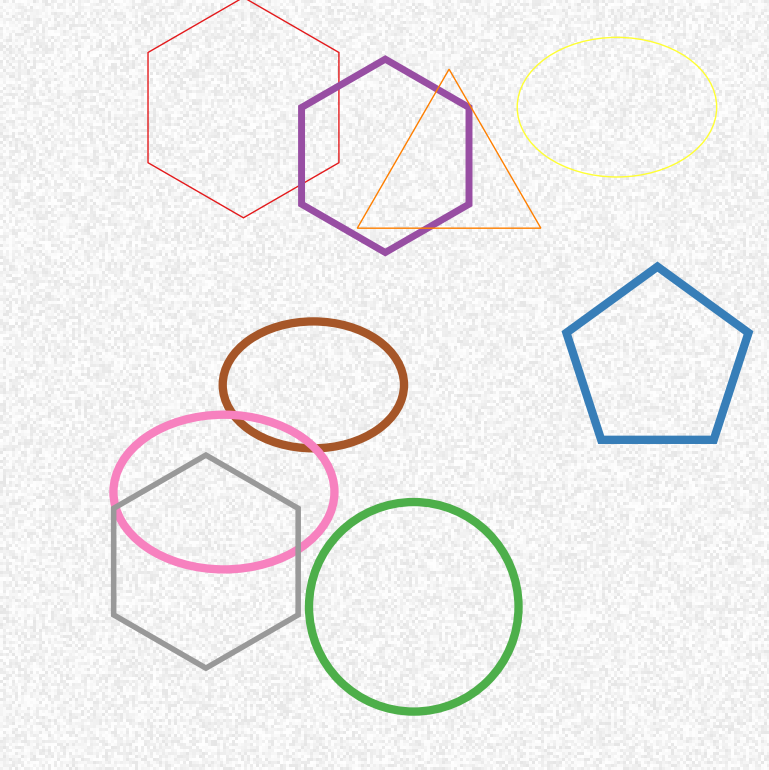[{"shape": "hexagon", "thickness": 0.5, "radius": 0.72, "center": [0.316, 0.86]}, {"shape": "pentagon", "thickness": 3, "radius": 0.62, "center": [0.854, 0.529]}, {"shape": "circle", "thickness": 3, "radius": 0.68, "center": [0.537, 0.212]}, {"shape": "hexagon", "thickness": 2.5, "radius": 0.63, "center": [0.5, 0.798]}, {"shape": "triangle", "thickness": 0.5, "radius": 0.69, "center": [0.583, 0.772]}, {"shape": "oval", "thickness": 0.5, "radius": 0.65, "center": [0.801, 0.861]}, {"shape": "oval", "thickness": 3, "radius": 0.59, "center": [0.407, 0.5]}, {"shape": "oval", "thickness": 3, "radius": 0.72, "center": [0.291, 0.361]}, {"shape": "hexagon", "thickness": 2, "radius": 0.69, "center": [0.267, 0.271]}]